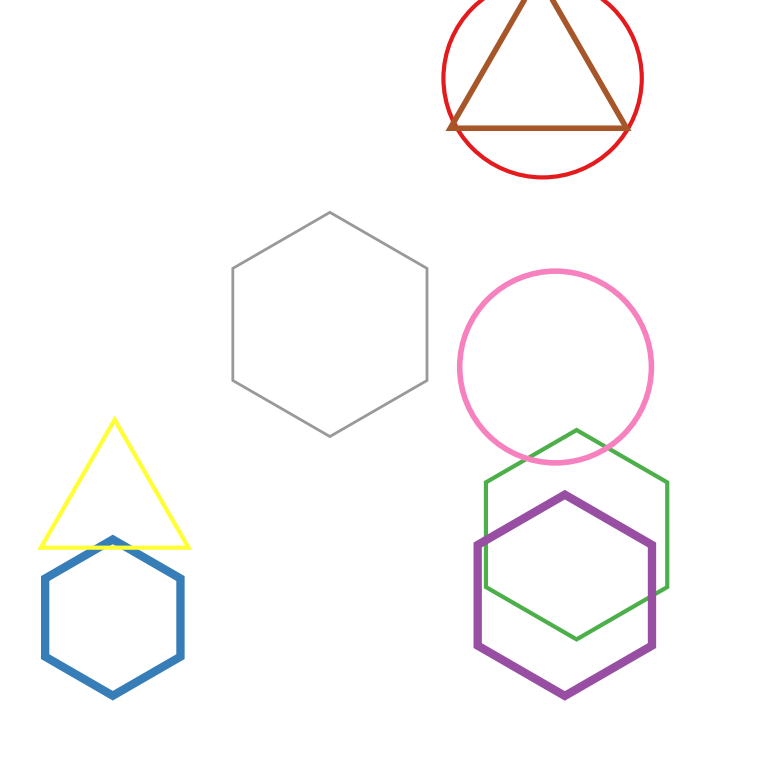[{"shape": "circle", "thickness": 1.5, "radius": 0.64, "center": [0.705, 0.898]}, {"shape": "hexagon", "thickness": 3, "radius": 0.51, "center": [0.146, 0.198]}, {"shape": "hexagon", "thickness": 1.5, "radius": 0.68, "center": [0.749, 0.306]}, {"shape": "hexagon", "thickness": 3, "radius": 0.65, "center": [0.734, 0.227]}, {"shape": "triangle", "thickness": 1.5, "radius": 0.55, "center": [0.149, 0.344]}, {"shape": "triangle", "thickness": 2, "radius": 0.66, "center": [0.699, 0.9]}, {"shape": "circle", "thickness": 2, "radius": 0.62, "center": [0.722, 0.523]}, {"shape": "hexagon", "thickness": 1, "radius": 0.73, "center": [0.428, 0.579]}]